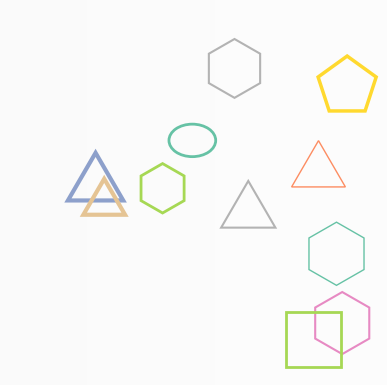[{"shape": "oval", "thickness": 2, "radius": 0.3, "center": [0.496, 0.635]}, {"shape": "hexagon", "thickness": 1, "radius": 0.41, "center": [0.868, 0.341]}, {"shape": "triangle", "thickness": 1, "radius": 0.4, "center": [0.822, 0.555]}, {"shape": "triangle", "thickness": 3, "radius": 0.41, "center": [0.247, 0.521]}, {"shape": "hexagon", "thickness": 1.5, "radius": 0.4, "center": [0.883, 0.161]}, {"shape": "hexagon", "thickness": 2, "radius": 0.32, "center": [0.42, 0.511]}, {"shape": "square", "thickness": 2, "radius": 0.35, "center": [0.81, 0.119]}, {"shape": "pentagon", "thickness": 2.5, "radius": 0.39, "center": [0.896, 0.776]}, {"shape": "triangle", "thickness": 3, "radius": 0.31, "center": [0.269, 0.473]}, {"shape": "triangle", "thickness": 1.5, "radius": 0.4, "center": [0.641, 0.449]}, {"shape": "hexagon", "thickness": 1.5, "radius": 0.38, "center": [0.605, 0.822]}]